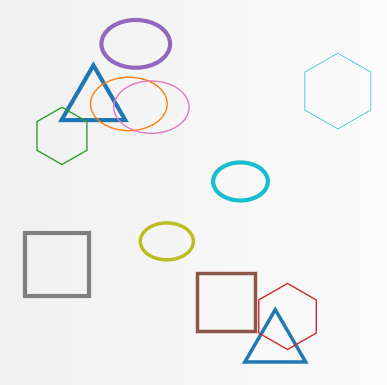[{"shape": "triangle", "thickness": 3, "radius": 0.47, "center": [0.241, 0.736]}, {"shape": "triangle", "thickness": 2.5, "radius": 0.45, "center": [0.71, 0.105]}, {"shape": "oval", "thickness": 1, "radius": 0.5, "center": [0.332, 0.73]}, {"shape": "hexagon", "thickness": 1, "radius": 0.37, "center": [0.16, 0.647]}, {"shape": "hexagon", "thickness": 1, "radius": 0.43, "center": [0.742, 0.178]}, {"shape": "oval", "thickness": 3, "radius": 0.44, "center": [0.35, 0.886]}, {"shape": "square", "thickness": 2.5, "radius": 0.38, "center": [0.583, 0.217]}, {"shape": "oval", "thickness": 1, "radius": 0.49, "center": [0.391, 0.722]}, {"shape": "square", "thickness": 3, "radius": 0.41, "center": [0.148, 0.313]}, {"shape": "oval", "thickness": 2.5, "radius": 0.34, "center": [0.431, 0.373]}, {"shape": "hexagon", "thickness": 0.5, "radius": 0.49, "center": [0.872, 0.764]}, {"shape": "oval", "thickness": 3, "radius": 0.35, "center": [0.621, 0.529]}]